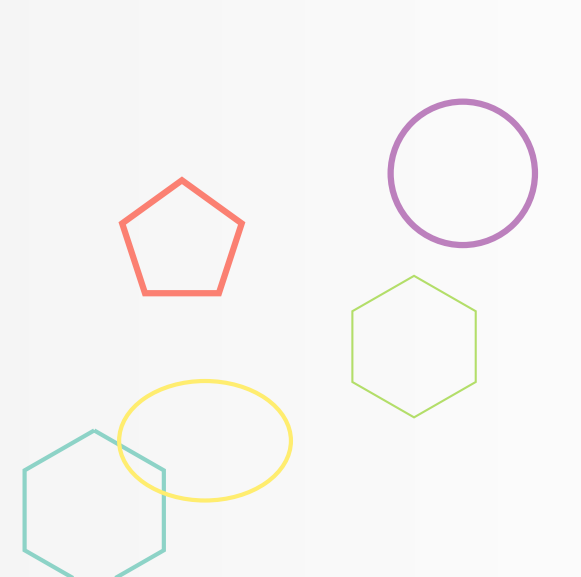[{"shape": "hexagon", "thickness": 2, "radius": 0.69, "center": [0.162, 0.115]}, {"shape": "pentagon", "thickness": 3, "radius": 0.54, "center": [0.313, 0.579]}, {"shape": "hexagon", "thickness": 1, "radius": 0.61, "center": [0.712, 0.399]}, {"shape": "circle", "thickness": 3, "radius": 0.62, "center": [0.796, 0.699]}, {"shape": "oval", "thickness": 2, "radius": 0.74, "center": [0.353, 0.236]}]